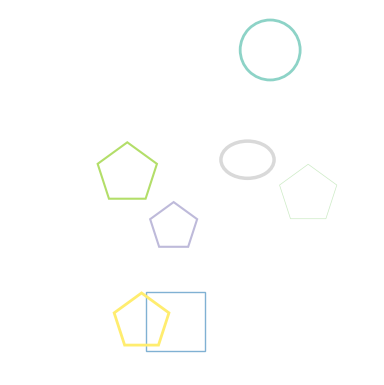[{"shape": "circle", "thickness": 2, "radius": 0.39, "center": [0.702, 0.87]}, {"shape": "pentagon", "thickness": 1.5, "radius": 0.32, "center": [0.451, 0.411]}, {"shape": "square", "thickness": 1, "radius": 0.39, "center": [0.456, 0.165]}, {"shape": "pentagon", "thickness": 1.5, "radius": 0.4, "center": [0.331, 0.549]}, {"shape": "oval", "thickness": 2.5, "radius": 0.35, "center": [0.643, 0.585]}, {"shape": "pentagon", "thickness": 0.5, "radius": 0.39, "center": [0.8, 0.495]}, {"shape": "pentagon", "thickness": 2, "radius": 0.37, "center": [0.368, 0.164]}]